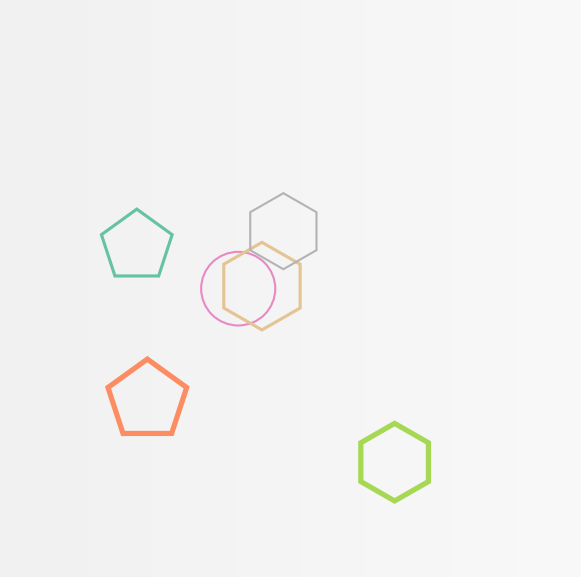[{"shape": "pentagon", "thickness": 1.5, "radius": 0.32, "center": [0.235, 0.573]}, {"shape": "pentagon", "thickness": 2.5, "radius": 0.36, "center": [0.253, 0.306]}, {"shape": "circle", "thickness": 1, "radius": 0.32, "center": [0.41, 0.499]}, {"shape": "hexagon", "thickness": 2.5, "radius": 0.34, "center": [0.679, 0.199]}, {"shape": "hexagon", "thickness": 1.5, "radius": 0.38, "center": [0.451, 0.504]}, {"shape": "hexagon", "thickness": 1, "radius": 0.33, "center": [0.488, 0.599]}]